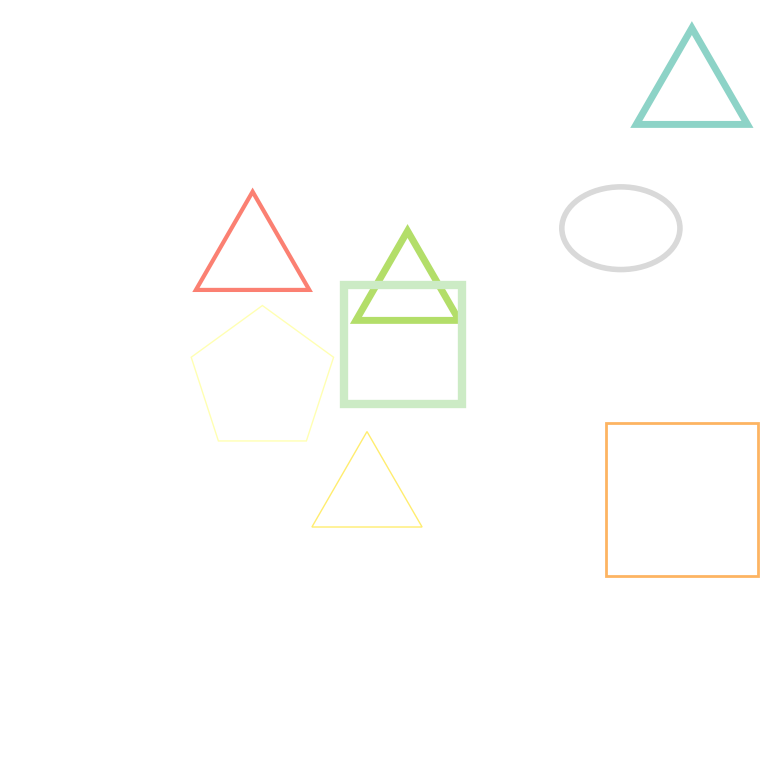[{"shape": "triangle", "thickness": 2.5, "radius": 0.42, "center": [0.899, 0.88]}, {"shape": "pentagon", "thickness": 0.5, "radius": 0.49, "center": [0.341, 0.506]}, {"shape": "triangle", "thickness": 1.5, "radius": 0.43, "center": [0.328, 0.666]}, {"shape": "square", "thickness": 1, "radius": 0.5, "center": [0.886, 0.351]}, {"shape": "triangle", "thickness": 2.5, "radius": 0.39, "center": [0.529, 0.623]}, {"shape": "oval", "thickness": 2, "radius": 0.38, "center": [0.806, 0.704]}, {"shape": "square", "thickness": 3, "radius": 0.39, "center": [0.523, 0.553]}, {"shape": "triangle", "thickness": 0.5, "radius": 0.41, "center": [0.477, 0.357]}]